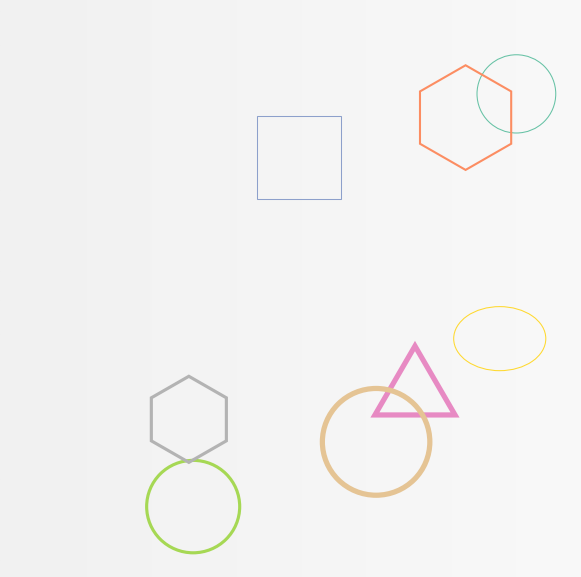[{"shape": "circle", "thickness": 0.5, "radius": 0.34, "center": [0.888, 0.837]}, {"shape": "hexagon", "thickness": 1, "radius": 0.45, "center": [0.801, 0.796]}, {"shape": "square", "thickness": 0.5, "radius": 0.36, "center": [0.514, 0.727]}, {"shape": "triangle", "thickness": 2.5, "radius": 0.4, "center": [0.714, 0.32]}, {"shape": "circle", "thickness": 1.5, "radius": 0.4, "center": [0.332, 0.122]}, {"shape": "oval", "thickness": 0.5, "radius": 0.4, "center": [0.86, 0.413]}, {"shape": "circle", "thickness": 2.5, "radius": 0.46, "center": [0.647, 0.234]}, {"shape": "hexagon", "thickness": 1.5, "radius": 0.37, "center": [0.325, 0.273]}]